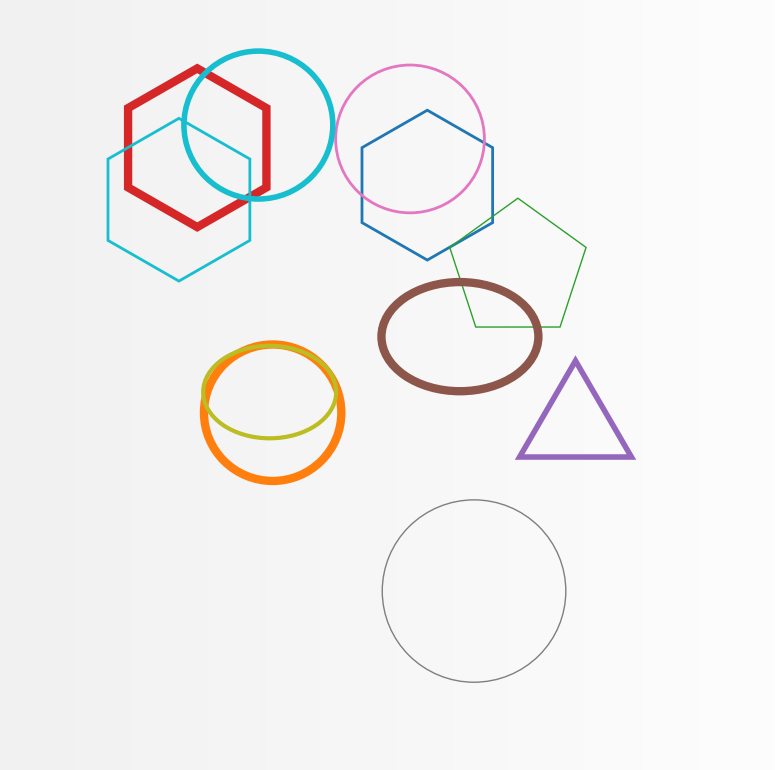[{"shape": "hexagon", "thickness": 1, "radius": 0.49, "center": [0.551, 0.76]}, {"shape": "circle", "thickness": 3, "radius": 0.44, "center": [0.352, 0.464]}, {"shape": "pentagon", "thickness": 0.5, "radius": 0.46, "center": [0.668, 0.65]}, {"shape": "hexagon", "thickness": 3, "radius": 0.52, "center": [0.255, 0.808]}, {"shape": "triangle", "thickness": 2, "radius": 0.42, "center": [0.743, 0.448]}, {"shape": "oval", "thickness": 3, "radius": 0.51, "center": [0.593, 0.563]}, {"shape": "circle", "thickness": 1, "radius": 0.48, "center": [0.529, 0.82]}, {"shape": "circle", "thickness": 0.5, "radius": 0.59, "center": [0.612, 0.232]}, {"shape": "oval", "thickness": 1.5, "radius": 0.43, "center": [0.348, 0.491]}, {"shape": "hexagon", "thickness": 1, "radius": 0.53, "center": [0.231, 0.741]}, {"shape": "circle", "thickness": 2, "radius": 0.48, "center": [0.333, 0.838]}]